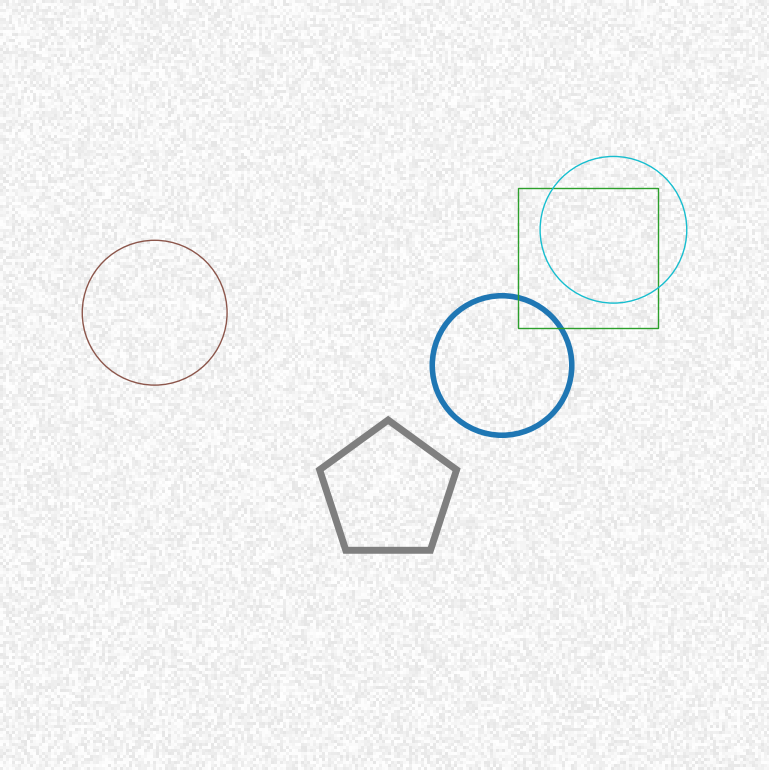[{"shape": "circle", "thickness": 2, "radius": 0.45, "center": [0.652, 0.525]}, {"shape": "square", "thickness": 0.5, "radius": 0.45, "center": [0.763, 0.665]}, {"shape": "circle", "thickness": 0.5, "radius": 0.47, "center": [0.201, 0.594]}, {"shape": "pentagon", "thickness": 2.5, "radius": 0.47, "center": [0.504, 0.361]}, {"shape": "circle", "thickness": 0.5, "radius": 0.48, "center": [0.797, 0.702]}]